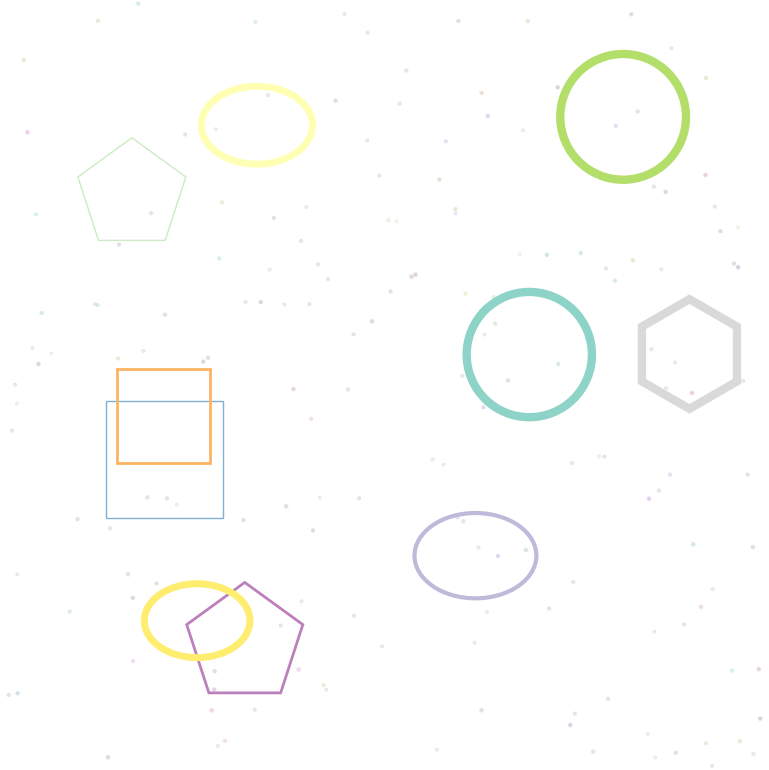[{"shape": "circle", "thickness": 3, "radius": 0.41, "center": [0.687, 0.54]}, {"shape": "oval", "thickness": 2.5, "radius": 0.36, "center": [0.334, 0.837]}, {"shape": "oval", "thickness": 1.5, "radius": 0.4, "center": [0.617, 0.278]}, {"shape": "square", "thickness": 0.5, "radius": 0.38, "center": [0.214, 0.403]}, {"shape": "square", "thickness": 1, "radius": 0.3, "center": [0.212, 0.46]}, {"shape": "circle", "thickness": 3, "radius": 0.41, "center": [0.809, 0.848]}, {"shape": "hexagon", "thickness": 3, "radius": 0.36, "center": [0.895, 0.54]}, {"shape": "pentagon", "thickness": 1, "radius": 0.4, "center": [0.318, 0.164]}, {"shape": "pentagon", "thickness": 0.5, "radius": 0.37, "center": [0.171, 0.747]}, {"shape": "oval", "thickness": 2.5, "radius": 0.34, "center": [0.256, 0.194]}]